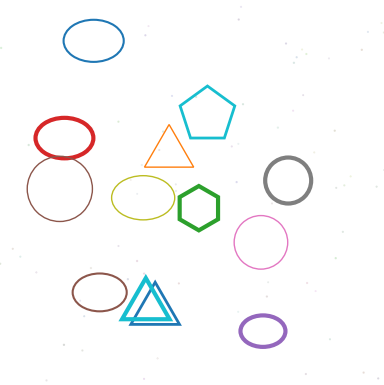[{"shape": "triangle", "thickness": 2, "radius": 0.36, "center": [0.403, 0.194]}, {"shape": "oval", "thickness": 1.5, "radius": 0.39, "center": [0.243, 0.894]}, {"shape": "triangle", "thickness": 1, "radius": 0.37, "center": [0.439, 0.603]}, {"shape": "hexagon", "thickness": 3, "radius": 0.29, "center": [0.517, 0.459]}, {"shape": "oval", "thickness": 3, "radius": 0.38, "center": [0.167, 0.641]}, {"shape": "oval", "thickness": 3, "radius": 0.29, "center": [0.683, 0.14]}, {"shape": "circle", "thickness": 1, "radius": 0.42, "center": [0.155, 0.509]}, {"shape": "oval", "thickness": 1.5, "radius": 0.35, "center": [0.259, 0.241]}, {"shape": "circle", "thickness": 1, "radius": 0.35, "center": [0.678, 0.371]}, {"shape": "circle", "thickness": 3, "radius": 0.3, "center": [0.749, 0.531]}, {"shape": "oval", "thickness": 1, "radius": 0.41, "center": [0.372, 0.486]}, {"shape": "pentagon", "thickness": 2, "radius": 0.37, "center": [0.539, 0.702]}, {"shape": "triangle", "thickness": 3, "radius": 0.36, "center": [0.379, 0.206]}]